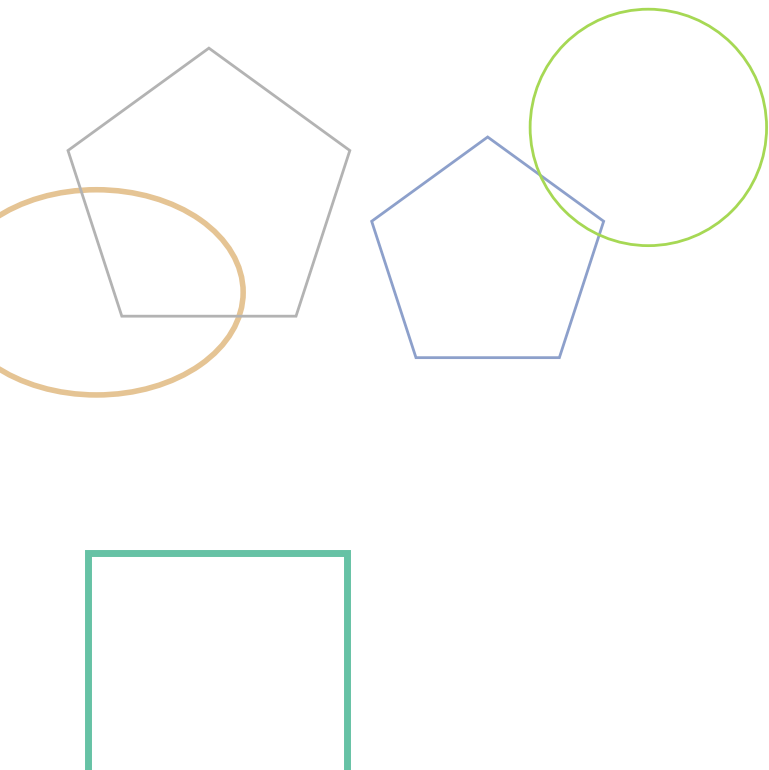[{"shape": "square", "thickness": 2.5, "radius": 0.84, "center": [0.283, 0.114]}, {"shape": "pentagon", "thickness": 1, "radius": 0.79, "center": [0.633, 0.664]}, {"shape": "circle", "thickness": 1, "radius": 0.77, "center": [0.842, 0.835]}, {"shape": "oval", "thickness": 2, "radius": 0.95, "center": [0.125, 0.62]}, {"shape": "pentagon", "thickness": 1, "radius": 0.96, "center": [0.271, 0.745]}]